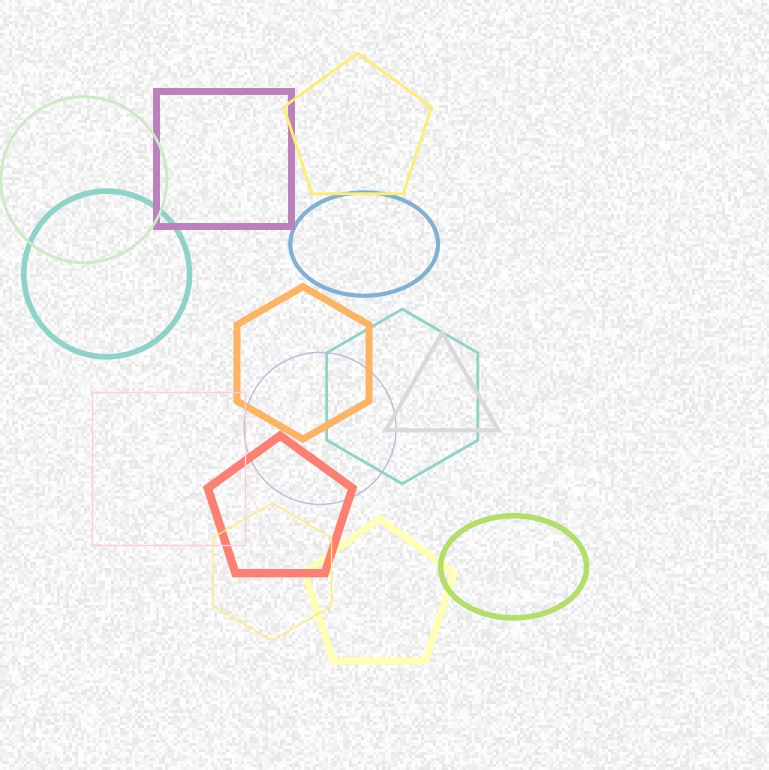[{"shape": "hexagon", "thickness": 1, "radius": 0.57, "center": [0.522, 0.485]}, {"shape": "circle", "thickness": 2, "radius": 0.54, "center": [0.139, 0.644]}, {"shape": "pentagon", "thickness": 2.5, "radius": 0.51, "center": [0.493, 0.224]}, {"shape": "circle", "thickness": 0.5, "radius": 0.49, "center": [0.416, 0.444]}, {"shape": "pentagon", "thickness": 3, "radius": 0.49, "center": [0.364, 0.336]}, {"shape": "oval", "thickness": 1.5, "radius": 0.48, "center": [0.473, 0.683]}, {"shape": "hexagon", "thickness": 2.5, "radius": 0.49, "center": [0.393, 0.529]}, {"shape": "oval", "thickness": 2, "radius": 0.47, "center": [0.667, 0.264]}, {"shape": "square", "thickness": 0.5, "radius": 0.5, "center": [0.219, 0.391]}, {"shape": "triangle", "thickness": 1.5, "radius": 0.42, "center": [0.574, 0.483]}, {"shape": "square", "thickness": 2.5, "radius": 0.44, "center": [0.29, 0.795]}, {"shape": "circle", "thickness": 1, "radius": 0.54, "center": [0.109, 0.767]}, {"shape": "pentagon", "thickness": 1, "radius": 0.5, "center": [0.465, 0.83]}, {"shape": "hexagon", "thickness": 0.5, "radius": 0.44, "center": [0.353, 0.257]}]